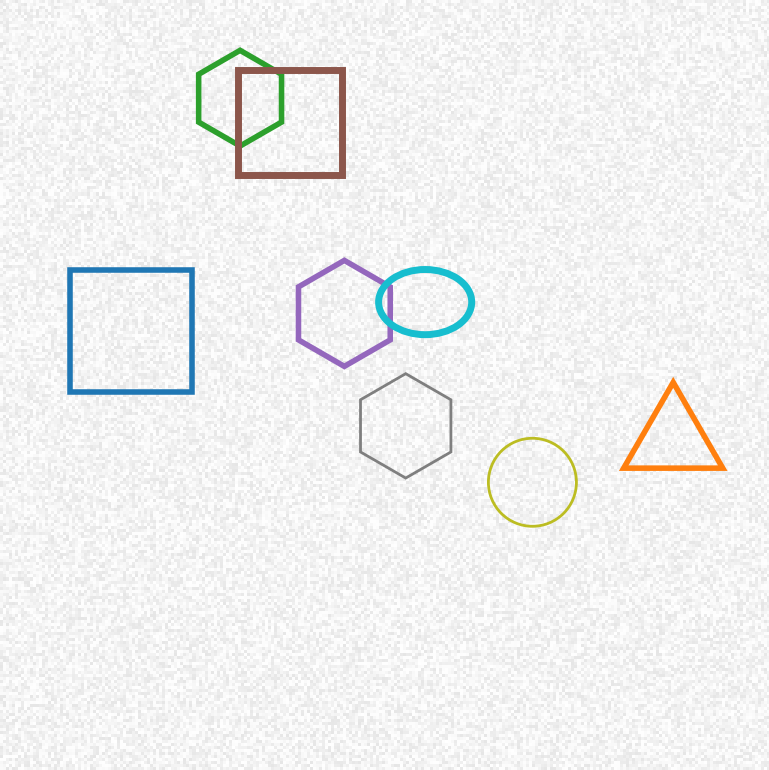[{"shape": "square", "thickness": 2, "radius": 0.4, "center": [0.17, 0.57]}, {"shape": "triangle", "thickness": 2, "radius": 0.37, "center": [0.874, 0.429]}, {"shape": "hexagon", "thickness": 2, "radius": 0.31, "center": [0.312, 0.872]}, {"shape": "hexagon", "thickness": 2, "radius": 0.34, "center": [0.447, 0.593]}, {"shape": "square", "thickness": 2.5, "radius": 0.34, "center": [0.377, 0.841]}, {"shape": "hexagon", "thickness": 1, "radius": 0.34, "center": [0.527, 0.447]}, {"shape": "circle", "thickness": 1, "radius": 0.29, "center": [0.691, 0.374]}, {"shape": "oval", "thickness": 2.5, "radius": 0.3, "center": [0.552, 0.608]}]